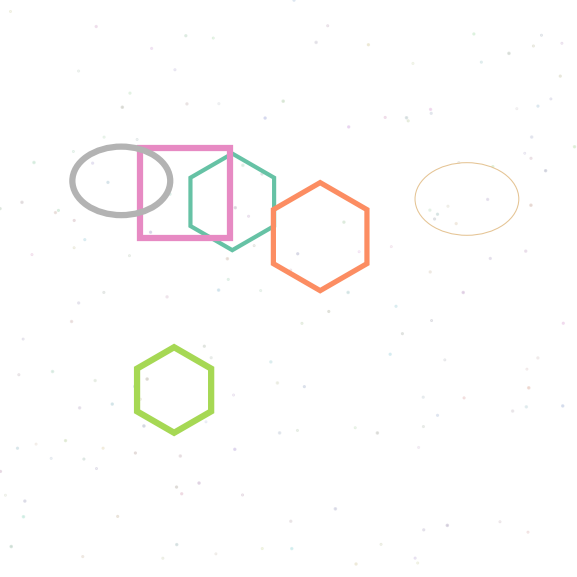[{"shape": "hexagon", "thickness": 2, "radius": 0.42, "center": [0.402, 0.65]}, {"shape": "hexagon", "thickness": 2.5, "radius": 0.47, "center": [0.554, 0.589]}, {"shape": "square", "thickness": 3, "radius": 0.39, "center": [0.32, 0.665]}, {"shape": "hexagon", "thickness": 3, "radius": 0.37, "center": [0.301, 0.324]}, {"shape": "oval", "thickness": 0.5, "radius": 0.45, "center": [0.809, 0.655]}, {"shape": "oval", "thickness": 3, "radius": 0.42, "center": [0.21, 0.686]}]